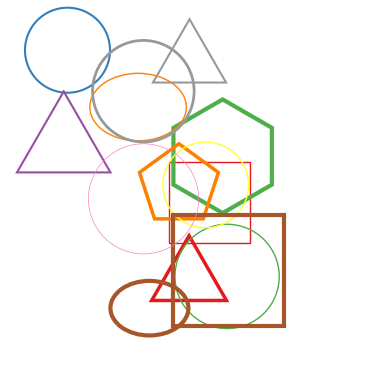[{"shape": "square", "thickness": 1, "radius": 0.53, "center": [0.544, 0.475]}, {"shape": "triangle", "thickness": 2.5, "radius": 0.56, "center": [0.491, 0.276]}, {"shape": "circle", "thickness": 1.5, "radius": 0.55, "center": [0.175, 0.87]}, {"shape": "hexagon", "thickness": 3, "radius": 0.74, "center": [0.578, 0.594]}, {"shape": "circle", "thickness": 1, "radius": 0.68, "center": [0.59, 0.282]}, {"shape": "triangle", "thickness": 1.5, "radius": 0.7, "center": [0.166, 0.622]}, {"shape": "pentagon", "thickness": 2.5, "radius": 0.54, "center": [0.465, 0.519]}, {"shape": "oval", "thickness": 1, "radius": 0.63, "center": [0.359, 0.722]}, {"shape": "circle", "thickness": 1, "radius": 0.56, "center": [0.534, 0.52]}, {"shape": "oval", "thickness": 3, "radius": 0.51, "center": [0.388, 0.2]}, {"shape": "square", "thickness": 3, "radius": 0.72, "center": [0.594, 0.297]}, {"shape": "circle", "thickness": 0.5, "radius": 0.72, "center": [0.373, 0.483]}, {"shape": "circle", "thickness": 2, "radius": 0.66, "center": [0.372, 0.763]}, {"shape": "triangle", "thickness": 1.5, "radius": 0.55, "center": [0.492, 0.84]}]